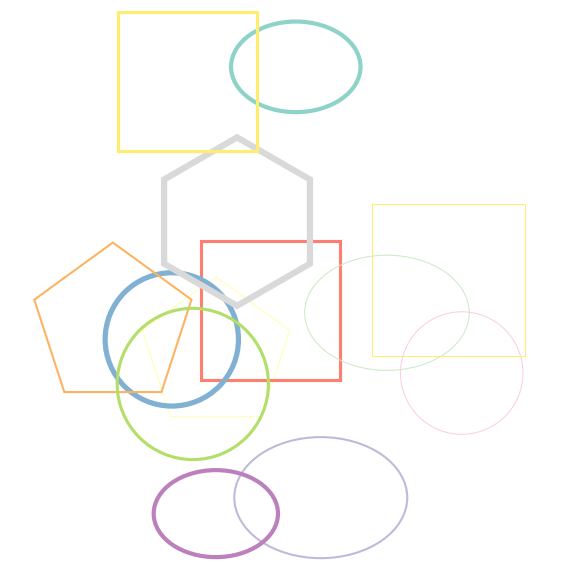[{"shape": "oval", "thickness": 2, "radius": 0.56, "center": [0.512, 0.883]}, {"shape": "pentagon", "thickness": 0.5, "radius": 0.67, "center": [0.374, 0.386]}, {"shape": "oval", "thickness": 1, "radius": 0.75, "center": [0.555, 0.137]}, {"shape": "square", "thickness": 1.5, "radius": 0.6, "center": [0.468, 0.461]}, {"shape": "circle", "thickness": 2.5, "radius": 0.58, "center": [0.298, 0.411]}, {"shape": "pentagon", "thickness": 1, "radius": 0.72, "center": [0.195, 0.436]}, {"shape": "circle", "thickness": 1.5, "radius": 0.65, "center": [0.334, 0.334]}, {"shape": "circle", "thickness": 0.5, "radius": 0.53, "center": [0.8, 0.353]}, {"shape": "hexagon", "thickness": 3, "radius": 0.73, "center": [0.41, 0.615]}, {"shape": "oval", "thickness": 2, "radius": 0.54, "center": [0.374, 0.11]}, {"shape": "oval", "thickness": 0.5, "radius": 0.71, "center": [0.67, 0.458]}, {"shape": "square", "thickness": 0.5, "radius": 0.66, "center": [0.776, 0.514]}, {"shape": "square", "thickness": 1.5, "radius": 0.6, "center": [0.325, 0.859]}]